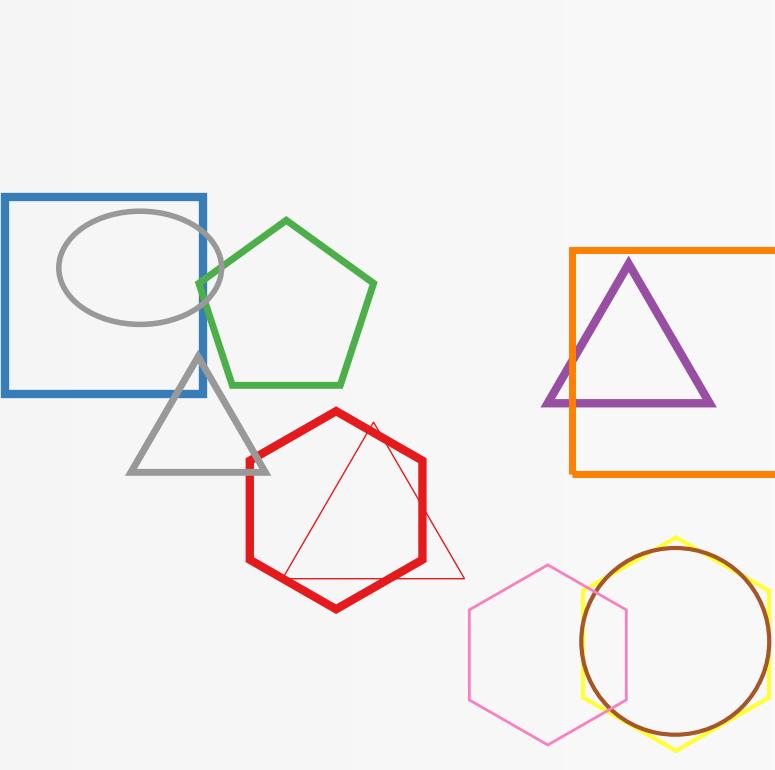[{"shape": "hexagon", "thickness": 3, "radius": 0.64, "center": [0.434, 0.337]}, {"shape": "triangle", "thickness": 0.5, "radius": 0.68, "center": [0.482, 0.316]}, {"shape": "square", "thickness": 3, "radius": 0.64, "center": [0.134, 0.616]}, {"shape": "pentagon", "thickness": 2.5, "radius": 0.59, "center": [0.369, 0.595]}, {"shape": "triangle", "thickness": 3, "radius": 0.6, "center": [0.811, 0.537]}, {"shape": "square", "thickness": 2.5, "radius": 0.73, "center": [0.883, 0.53]}, {"shape": "hexagon", "thickness": 1.5, "radius": 0.69, "center": [0.872, 0.163]}, {"shape": "circle", "thickness": 1.5, "radius": 0.61, "center": [0.871, 0.167]}, {"shape": "hexagon", "thickness": 1, "radius": 0.58, "center": [0.707, 0.149]}, {"shape": "triangle", "thickness": 2.5, "radius": 0.5, "center": [0.256, 0.437]}, {"shape": "oval", "thickness": 2, "radius": 0.53, "center": [0.181, 0.652]}]